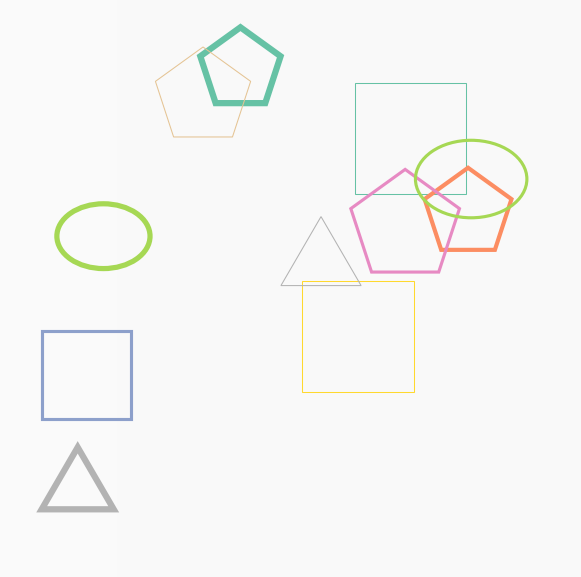[{"shape": "pentagon", "thickness": 3, "radius": 0.36, "center": [0.414, 0.879]}, {"shape": "square", "thickness": 0.5, "radius": 0.48, "center": [0.707, 0.759]}, {"shape": "pentagon", "thickness": 2, "radius": 0.39, "center": [0.805, 0.63]}, {"shape": "square", "thickness": 1.5, "radius": 0.38, "center": [0.149, 0.35]}, {"shape": "pentagon", "thickness": 1.5, "radius": 0.49, "center": [0.697, 0.608]}, {"shape": "oval", "thickness": 1.5, "radius": 0.48, "center": [0.811, 0.689]}, {"shape": "oval", "thickness": 2.5, "radius": 0.4, "center": [0.178, 0.59]}, {"shape": "square", "thickness": 0.5, "radius": 0.48, "center": [0.615, 0.416]}, {"shape": "pentagon", "thickness": 0.5, "radius": 0.43, "center": [0.349, 0.832]}, {"shape": "triangle", "thickness": 3, "radius": 0.36, "center": [0.134, 0.153]}, {"shape": "triangle", "thickness": 0.5, "radius": 0.4, "center": [0.552, 0.544]}]